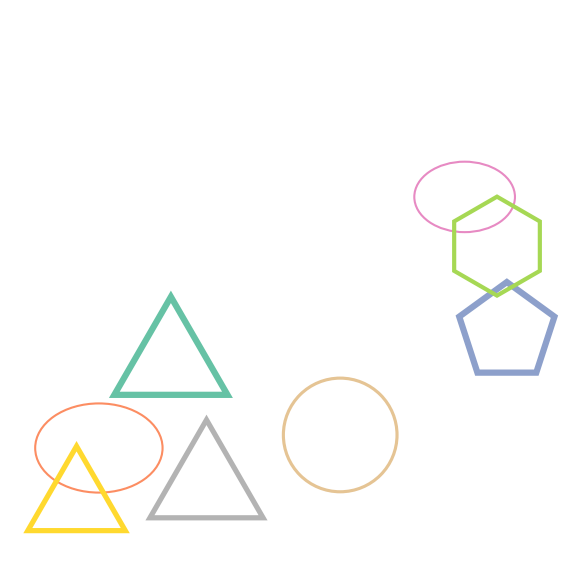[{"shape": "triangle", "thickness": 3, "radius": 0.57, "center": [0.296, 0.372]}, {"shape": "oval", "thickness": 1, "radius": 0.55, "center": [0.171, 0.223]}, {"shape": "pentagon", "thickness": 3, "radius": 0.43, "center": [0.878, 0.424]}, {"shape": "oval", "thickness": 1, "radius": 0.44, "center": [0.805, 0.658]}, {"shape": "hexagon", "thickness": 2, "radius": 0.43, "center": [0.861, 0.573]}, {"shape": "triangle", "thickness": 2.5, "radius": 0.49, "center": [0.133, 0.129]}, {"shape": "circle", "thickness": 1.5, "radius": 0.49, "center": [0.589, 0.246]}, {"shape": "triangle", "thickness": 2.5, "radius": 0.57, "center": [0.358, 0.159]}]